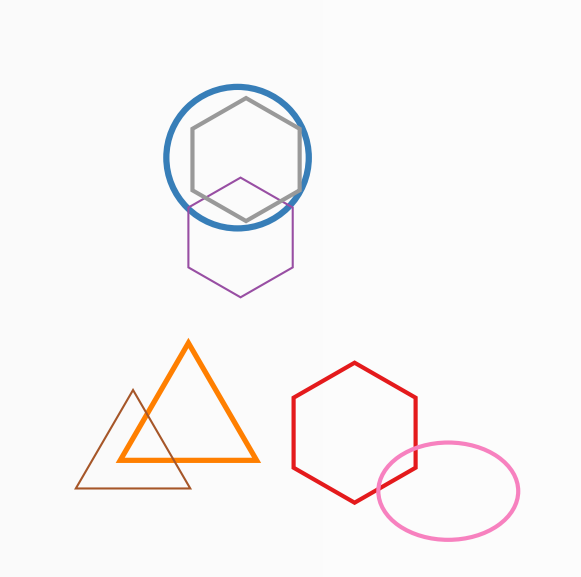[{"shape": "hexagon", "thickness": 2, "radius": 0.61, "center": [0.61, 0.25]}, {"shape": "circle", "thickness": 3, "radius": 0.61, "center": [0.409, 0.726]}, {"shape": "hexagon", "thickness": 1, "radius": 0.52, "center": [0.414, 0.588]}, {"shape": "triangle", "thickness": 2.5, "radius": 0.68, "center": [0.324, 0.27]}, {"shape": "triangle", "thickness": 1, "radius": 0.57, "center": [0.229, 0.21]}, {"shape": "oval", "thickness": 2, "radius": 0.6, "center": [0.771, 0.149]}, {"shape": "hexagon", "thickness": 2, "radius": 0.53, "center": [0.423, 0.723]}]